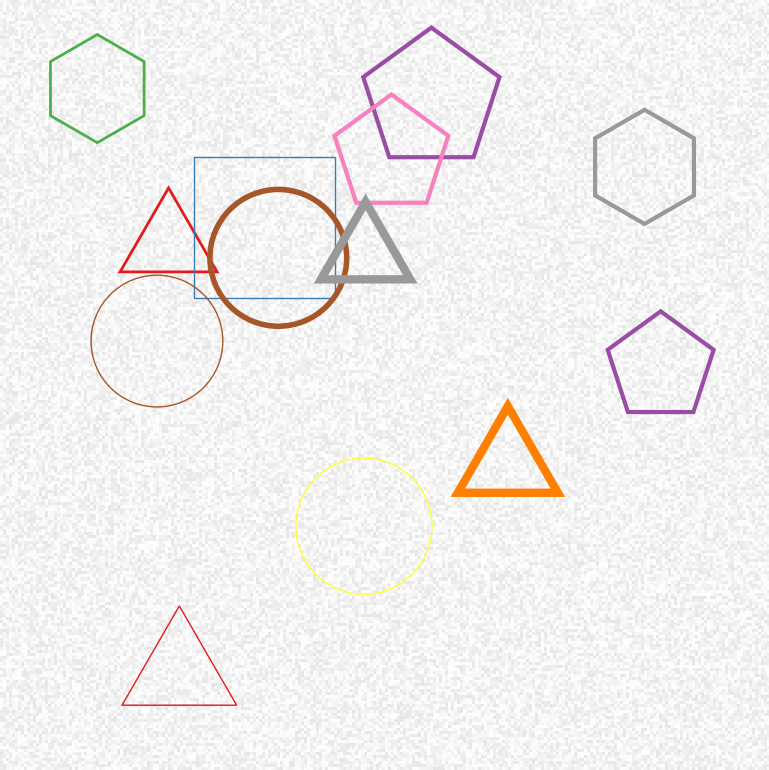[{"shape": "triangle", "thickness": 1, "radius": 0.36, "center": [0.219, 0.683]}, {"shape": "triangle", "thickness": 0.5, "radius": 0.43, "center": [0.233, 0.127]}, {"shape": "square", "thickness": 0.5, "radius": 0.46, "center": [0.344, 0.705]}, {"shape": "hexagon", "thickness": 1, "radius": 0.35, "center": [0.126, 0.885]}, {"shape": "pentagon", "thickness": 1.5, "radius": 0.47, "center": [0.56, 0.871]}, {"shape": "pentagon", "thickness": 1.5, "radius": 0.36, "center": [0.858, 0.523]}, {"shape": "triangle", "thickness": 3, "radius": 0.37, "center": [0.66, 0.398]}, {"shape": "circle", "thickness": 0.5, "radius": 0.44, "center": [0.473, 0.317]}, {"shape": "circle", "thickness": 2, "radius": 0.44, "center": [0.361, 0.665]}, {"shape": "circle", "thickness": 0.5, "radius": 0.43, "center": [0.204, 0.557]}, {"shape": "pentagon", "thickness": 1.5, "radius": 0.39, "center": [0.508, 0.8]}, {"shape": "triangle", "thickness": 3, "radius": 0.34, "center": [0.475, 0.671]}, {"shape": "hexagon", "thickness": 1.5, "radius": 0.37, "center": [0.837, 0.783]}]